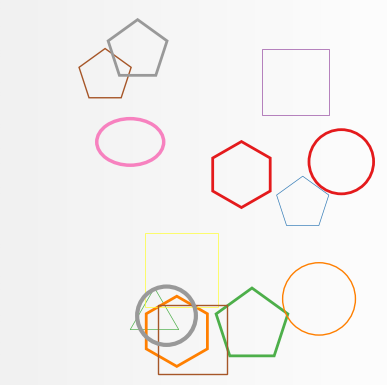[{"shape": "hexagon", "thickness": 2, "radius": 0.43, "center": [0.623, 0.547]}, {"shape": "circle", "thickness": 2, "radius": 0.42, "center": [0.881, 0.58]}, {"shape": "pentagon", "thickness": 0.5, "radius": 0.35, "center": [0.781, 0.471]}, {"shape": "pentagon", "thickness": 2, "radius": 0.49, "center": [0.65, 0.154]}, {"shape": "triangle", "thickness": 0.5, "radius": 0.36, "center": [0.399, 0.18]}, {"shape": "square", "thickness": 0.5, "radius": 0.43, "center": [0.762, 0.787]}, {"shape": "circle", "thickness": 1, "radius": 0.47, "center": [0.823, 0.224]}, {"shape": "hexagon", "thickness": 2, "radius": 0.46, "center": [0.456, 0.139]}, {"shape": "square", "thickness": 0.5, "radius": 0.47, "center": [0.468, 0.299]}, {"shape": "square", "thickness": 1, "radius": 0.45, "center": [0.497, 0.118]}, {"shape": "pentagon", "thickness": 1, "radius": 0.35, "center": [0.271, 0.803]}, {"shape": "oval", "thickness": 2.5, "radius": 0.43, "center": [0.336, 0.631]}, {"shape": "pentagon", "thickness": 2, "radius": 0.4, "center": [0.355, 0.869]}, {"shape": "circle", "thickness": 3, "radius": 0.38, "center": [0.43, 0.18]}]